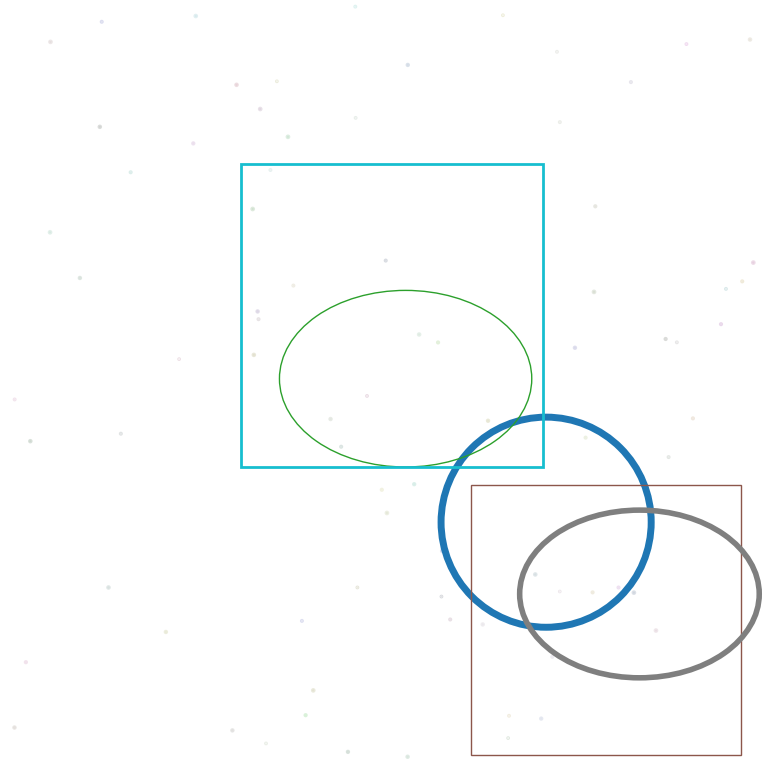[{"shape": "circle", "thickness": 2.5, "radius": 0.68, "center": [0.709, 0.322]}, {"shape": "oval", "thickness": 0.5, "radius": 0.82, "center": [0.527, 0.508]}, {"shape": "square", "thickness": 0.5, "radius": 0.88, "center": [0.787, 0.195]}, {"shape": "oval", "thickness": 2, "radius": 0.78, "center": [0.83, 0.229]}, {"shape": "square", "thickness": 1, "radius": 0.98, "center": [0.509, 0.59]}]